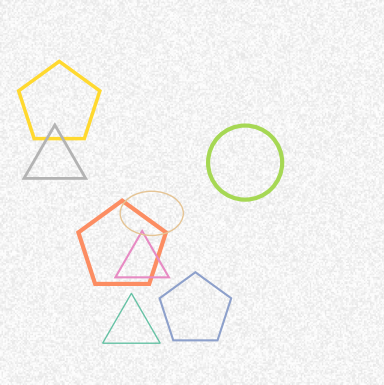[{"shape": "triangle", "thickness": 1, "radius": 0.43, "center": [0.341, 0.152]}, {"shape": "pentagon", "thickness": 3, "radius": 0.6, "center": [0.317, 0.359]}, {"shape": "pentagon", "thickness": 1.5, "radius": 0.49, "center": [0.508, 0.195]}, {"shape": "triangle", "thickness": 1.5, "radius": 0.4, "center": [0.369, 0.32]}, {"shape": "circle", "thickness": 3, "radius": 0.48, "center": [0.637, 0.578]}, {"shape": "pentagon", "thickness": 2.5, "radius": 0.55, "center": [0.154, 0.73]}, {"shape": "oval", "thickness": 1, "radius": 0.41, "center": [0.394, 0.446]}, {"shape": "triangle", "thickness": 2, "radius": 0.46, "center": [0.142, 0.583]}]